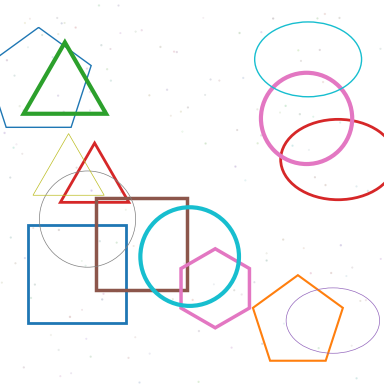[{"shape": "pentagon", "thickness": 1, "radius": 0.72, "center": [0.1, 0.785]}, {"shape": "square", "thickness": 2, "radius": 0.63, "center": [0.201, 0.289]}, {"shape": "pentagon", "thickness": 1.5, "radius": 0.61, "center": [0.774, 0.162]}, {"shape": "triangle", "thickness": 3, "radius": 0.62, "center": [0.169, 0.766]}, {"shape": "oval", "thickness": 2, "radius": 0.75, "center": [0.878, 0.586]}, {"shape": "triangle", "thickness": 2, "radius": 0.51, "center": [0.246, 0.526]}, {"shape": "oval", "thickness": 0.5, "radius": 0.61, "center": [0.865, 0.167]}, {"shape": "square", "thickness": 2.5, "radius": 0.6, "center": [0.367, 0.367]}, {"shape": "circle", "thickness": 3, "radius": 0.59, "center": [0.796, 0.692]}, {"shape": "hexagon", "thickness": 2.5, "radius": 0.51, "center": [0.559, 0.251]}, {"shape": "circle", "thickness": 0.5, "radius": 0.63, "center": [0.227, 0.431]}, {"shape": "triangle", "thickness": 0.5, "radius": 0.53, "center": [0.178, 0.546]}, {"shape": "oval", "thickness": 1, "radius": 0.69, "center": [0.8, 0.846]}, {"shape": "circle", "thickness": 3, "radius": 0.64, "center": [0.493, 0.334]}]